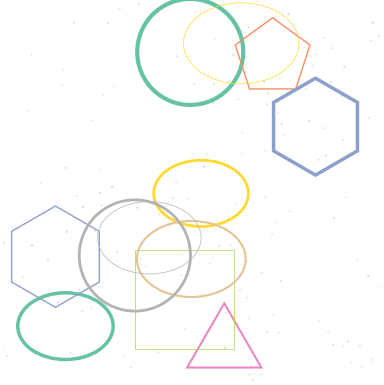[{"shape": "oval", "thickness": 2.5, "radius": 0.62, "center": [0.17, 0.153]}, {"shape": "circle", "thickness": 3, "radius": 0.69, "center": [0.494, 0.865]}, {"shape": "pentagon", "thickness": 1, "radius": 0.51, "center": [0.708, 0.852]}, {"shape": "hexagon", "thickness": 1, "radius": 0.66, "center": [0.144, 0.333]}, {"shape": "hexagon", "thickness": 2.5, "radius": 0.63, "center": [0.82, 0.671]}, {"shape": "triangle", "thickness": 1.5, "radius": 0.56, "center": [0.582, 0.101]}, {"shape": "square", "thickness": 0.5, "radius": 0.64, "center": [0.48, 0.223]}, {"shape": "oval", "thickness": 0.5, "radius": 0.75, "center": [0.627, 0.888]}, {"shape": "oval", "thickness": 2, "radius": 0.61, "center": [0.522, 0.498]}, {"shape": "oval", "thickness": 1.5, "radius": 0.71, "center": [0.497, 0.327]}, {"shape": "circle", "thickness": 2, "radius": 0.72, "center": [0.35, 0.336]}, {"shape": "oval", "thickness": 0.5, "radius": 0.67, "center": [0.388, 0.382]}]